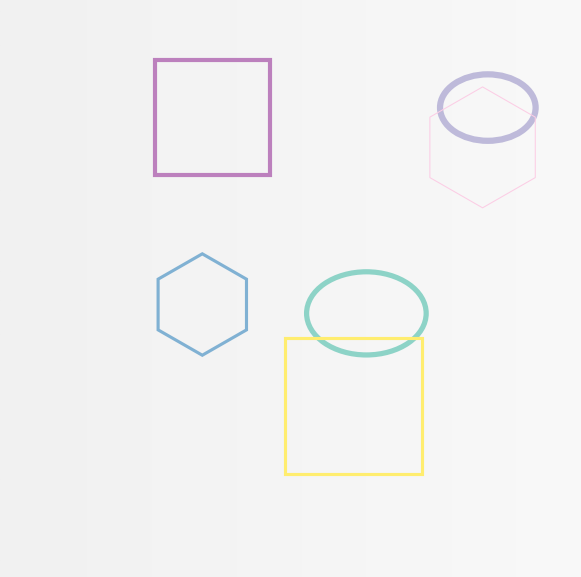[{"shape": "oval", "thickness": 2.5, "radius": 0.51, "center": [0.63, 0.457]}, {"shape": "oval", "thickness": 3, "radius": 0.41, "center": [0.839, 0.813]}, {"shape": "hexagon", "thickness": 1.5, "radius": 0.44, "center": [0.348, 0.472]}, {"shape": "hexagon", "thickness": 0.5, "radius": 0.52, "center": [0.83, 0.744]}, {"shape": "square", "thickness": 2, "radius": 0.5, "center": [0.366, 0.795]}, {"shape": "square", "thickness": 1.5, "radius": 0.59, "center": [0.608, 0.296]}]